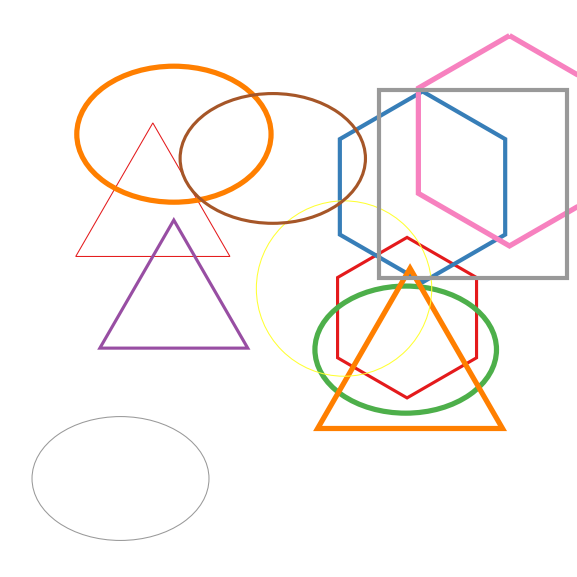[{"shape": "triangle", "thickness": 0.5, "radius": 0.77, "center": [0.265, 0.632]}, {"shape": "hexagon", "thickness": 1.5, "radius": 0.69, "center": [0.705, 0.449]}, {"shape": "hexagon", "thickness": 2, "radius": 0.83, "center": [0.732, 0.676]}, {"shape": "oval", "thickness": 2.5, "radius": 0.79, "center": [0.703, 0.394]}, {"shape": "triangle", "thickness": 1.5, "radius": 0.74, "center": [0.301, 0.47]}, {"shape": "triangle", "thickness": 2.5, "radius": 0.92, "center": [0.71, 0.35]}, {"shape": "oval", "thickness": 2.5, "radius": 0.84, "center": [0.301, 0.767]}, {"shape": "circle", "thickness": 0.5, "radius": 0.76, "center": [0.596, 0.499]}, {"shape": "oval", "thickness": 1.5, "radius": 0.8, "center": [0.472, 0.725]}, {"shape": "hexagon", "thickness": 2.5, "radius": 0.91, "center": [0.882, 0.755]}, {"shape": "square", "thickness": 2, "radius": 0.81, "center": [0.819, 0.681]}, {"shape": "oval", "thickness": 0.5, "radius": 0.77, "center": [0.209, 0.171]}]